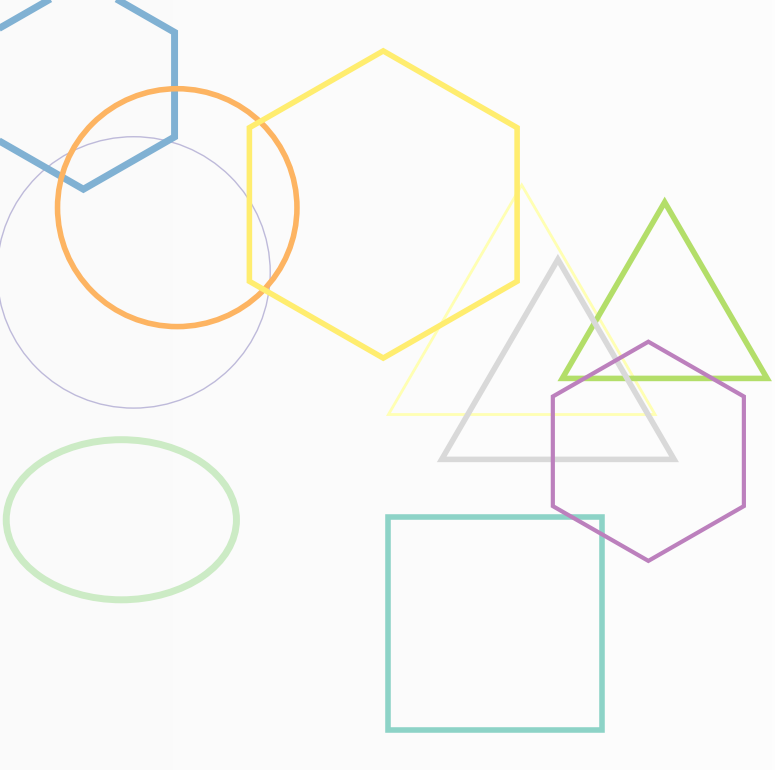[{"shape": "square", "thickness": 2, "radius": 0.69, "center": [0.639, 0.191]}, {"shape": "triangle", "thickness": 1, "radius": 0.99, "center": [0.673, 0.561]}, {"shape": "circle", "thickness": 0.5, "radius": 0.88, "center": [0.172, 0.646]}, {"shape": "hexagon", "thickness": 2.5, "radius": 0.68, "center": [0.108, 0.89]}, {"shape": "circle", "thickness": 2, "radius": 0.77, "center": [0.229, 0.73]}, {"shape": "triangle", "thickness": 2, "radius": 0.76, "center": [0.858, 0.585]}, {"shape": "triangle", "thickness": 2, "radius": 0.87, "center": [0.72, 0.49]}, {"shape": "hexagon", "thickness": 1.5, "radius": 0.71, "center": [0.837, 0.414]}, {"shape": "oval", "thickness": 2.5, "radius": 0.74, "center": [0.157, 0.325]}, {"shape": "hexagon", "thickness": 2, "radius": 1.0, "center": [0.495, 0.734]}]